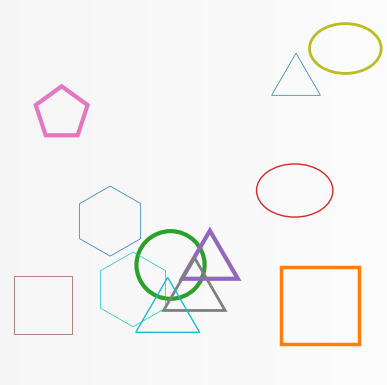[{"shape": "hexagon", "thickness": 0.5, "radius": 0.45, "center": [0.284, 0.426]}, {"shape": "triangle", "thickness": 0.5, "radius": 0.36, "center": [0.764, 0.789]}, {"shape": "square", "thickness": 2.5, "radius": 0.5, "center": [0.826, 0.207]}, {"shape": "circle", "thickness": 3, "radius": 0.44, "center": [0.44, 0.312]}, {"shape": "oval", "thickness": 1, "radius": 0.49, "center": [0.761, 0.505]}, {"shape": "triangle", "thickness": 3, "radius": 0.42, "center": [0.542, 0.318]}, {"shape": "square", "thickness": 0.5, "radius": 0.37, "center": [0.112, 0.207]}, {"shape": "pentagon", "thickness": 3, "radius": 0.35, "center": [0.159, 0.706]}, {"shape": "triangle", "thickness": 2, "radius": 0.46, "center": [0.502, 0.239]}, {"shape": "oval", "thickness": 2, "radius": 0.46, "center": [0.891, 0.874]}, {"shape": "hexagon", "thickness": 0.5, "radius": 0.49, "center": [0.343, 0.248]}, {"shape": "triangle", "thickness": 1, "radius": 0.48, "center": [0.433, 0.184]}]